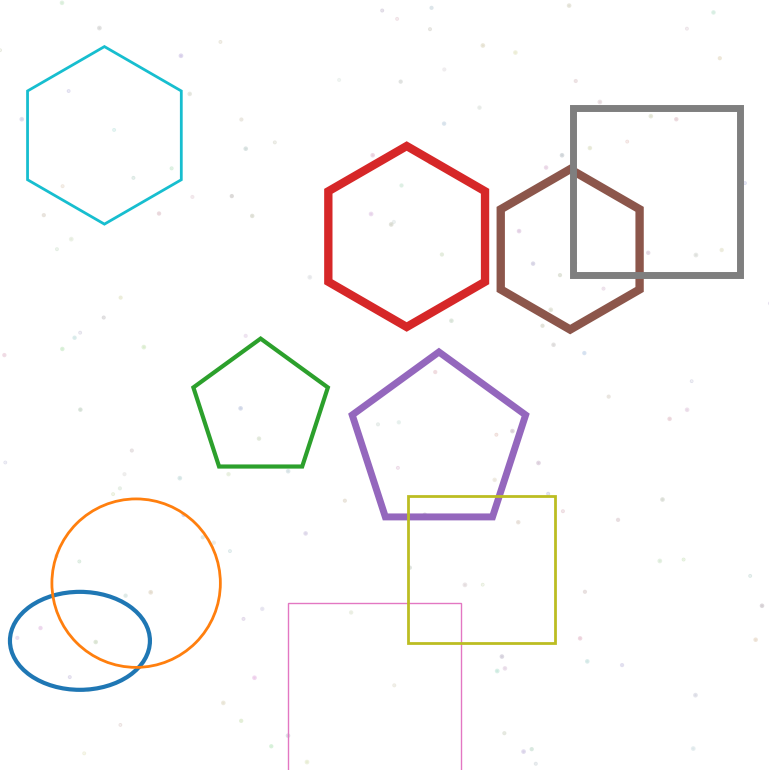[{"shape": "oval", "thickness": 1.5, "radius": 0.45, "center": [0.104, 0.168]}, {"shape": "circle", "thickness": 1, "radius": 0.55, "center": [0.177, 0.243]}, {"shape": "pentagon", "thickness": 1.5, "radius": 0.46, "center": [0.338, 0.468]}, {"shape": "hexagon", "thickness": 3, "radius": 0.59, "center": [0.528, 0.693]}, {"shape": "pentagon", "thickness": 2.5, "radius": 0.59, "center": [0.57, 0.424]}, {"shape": "hexagon", "thickness": 3, "radius": 0.52, "center": [0.74, 0.676]}, {"shape": "square", "thickness": 0.5, "radius": 0.56, "center": [0.487, 0.104]}, {"shape": "square", "thickness": 2.5, "radius": 0.54, "center": [0.853, 0.751]}, {"shape": "square", "thickness": 1, "radius": 0.48, "center": [0.625, 0.261]}, {"shape": "hexagon", "thickness": 1, "radius": 0.58, "center": [0.136, 0.824]}]